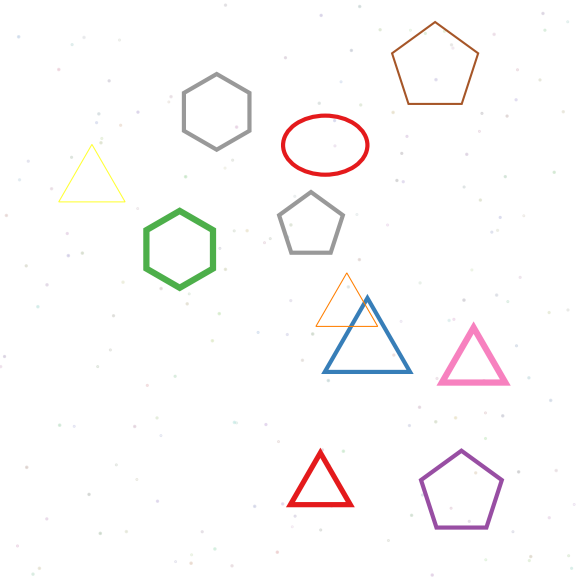[{"shape": "oval", "thickness": 2, "radius": 0.37, "center": [0.563, 0.748]}, {"shape": "triangle", "thickness": 2.5, "radius": 0.3, "center": [0.555, 0.155]}, {"shape": "triangle", "thickness": 2, "radius": 0.43, "center": [0.636, 0.398]}, {"shape": "hexagon", "thickness": 3, "radius": 0.33, "center": [0.311, 0.567]}, {"shape": "pentagon", "thickness": 2, "radius": 0.37, "center": [0.799, 0.145]}, {"shape": "triangle", "thickness": 0.5, "radius": 0.31, "center": [0.601, 0.465]}, {"shape": "triangle", "thickness": 0.5, "radius": 0.33, "center": [0.159, 0.683]}, {"shape": "pentagon", "thickness": 1, "radius": 0.39, "center": [0.753, 0.883]}, {"shape": "triangle", "thickness": 3, "radius": 0.32, "center": [0.82, 0.368]}, {"shape": "hexagon", "thickness": 2, "radius": 0.33, "center": [0.375, 0.805]}, {"shape": "pentagon", "thickness": 2, "radius": 0.29, "center": [0.539, 0.609]}]